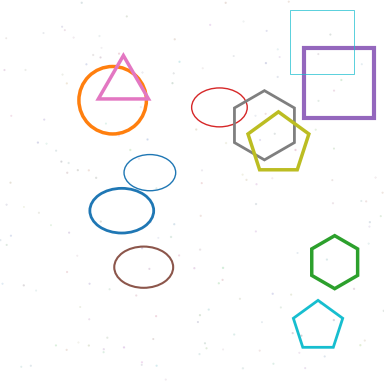[{"shape": "oval", "thickness": 2, "radius": 0.41, "center": [0.316, 0.453]}, {"shape": "oval", "thickness": 1, "radius": 0.34, "center": [0.389, 0.552]}, {"shape": "circle", "thickness": 2.5, "radius": 0.44, "center": [0.293, 0.74]}, {"shape": "hexagon", "thickness": 2.5, "radius": 0.34, "center": [0.869, 0.319]}, {"shape": "oval", "thickness": 1, "radius": 0.36, "center": [0.57, 0.721]}, {"shape": "square", "thickness": 3, "radius": 0.46, "center": [0.88, 0.785]}, {"shape": "oval", "thickness": 1.5, "radius": 0.38, "center": [0.373, 0.306]}, {"shape": "triangle", "thickness": 2.5, "radius": 0.38, "center": [0.321, 0.781]}, {"shape": "hexagon", "thickness": 2, "radius": 0.45, "center": [0.687, 0.675]}, {"shape": "pentagon", "thickness": 2.5, "radius": 0.42, "center": [0.723, 0.626]}, {"shape": "square", "thickness": 0.5, "radius": 0.42, "center": [0.836, 0.89]}, {"shape": "pentagon", "thickness": 2, "radius": 0.34, "center": [0.826, 0.152]}]